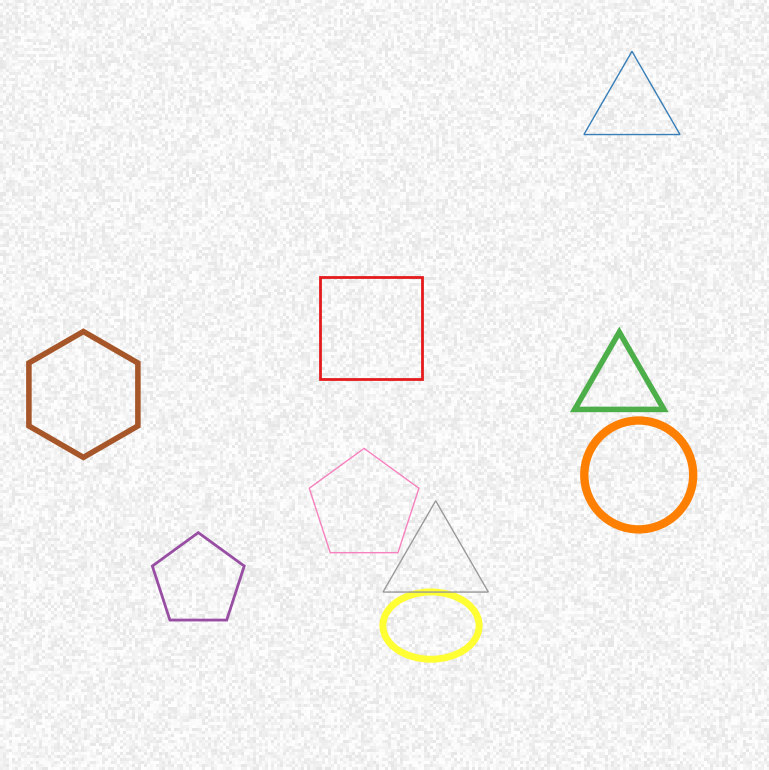[{"shape": "square", "thickness": 1, "radius": 0.33, "center": [0.482, 0.574]}, {"shape": "triangle", "thickness": 0.5, "radius": 0.36, "center": [0.821, 0.861]}, {"shape": "triangle", "thickness": 2, "radius": 0.33, "center": [0.804, 0.502]}, {"shape": "pentagon", "thickness": 1, "radius": 0.31, "center": [0.258, 0.245]}, {"shape": "circle", "thickness": 3, "radius": 0.35, "center": [0.83, 0.383]}, {"shape": "oval", "thickness": 2.5, "radius": 0.31, "center": [0.56, 0.188]}, {"shape": "hexagon", "thickness": 2, "radius": 0.41, "center": [0.108, 0.488]}, {"shape": "pentagon", "thickness": 0.5, "radius": 0.37, "center": [0.473, 0.343]}, {"shape": "triangle", "thickness": 0.5, "radius": 0.4, "center": [0.566, 0.271]}]